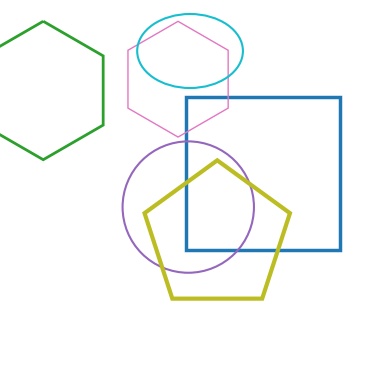[{"shape": "square", "thickness": 2.5, "radius": 1.0, "center": [0.683, 0.549]}, {"shape": "hexagon", "thickness": 2, "radius": 0.9, "center": [0.112, 0.765]}, {"shape": "circle", "thickness": 1.5, "radius": 0.85, "center": [0.489, 0.462]}, {"shape": "hexagon", "thickness": 1, "radius": 0.75, "center": [0.462, 0.794]}, {"shape": "pentagon", "thickness": 3, "radius": 0.99, "center": [0.564, 0.385]}, {"shape": "oval", "thickness": 1.5, "radius": 0.69, "center": [0.494, 0.868]}]